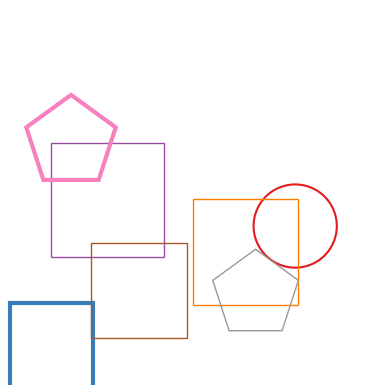[{"shape": "circle", "thickness": 1.5, "radius": 0.54, "center": [0.767, 0.413]}, {"shape": "square", "thickness": 3, "radius": 0.54, "center": [0.134, 0.103]}, {"shape": "square", "thickness": 1, "radius": 0.74, "center": [0.279, 0.48]}, {"shape": "square", "thickness": 1, "radius": 0.69, "center": [0.637, 0.345]}, {"shape": "square", "thickness": 1, "radius": 0.62, "center": [0.361, 0.246]}, {"shape": "pentagon", "thickness": 3, "radius": 0.61, "center": [0.184, 0.631]}, {"shape": "pentagon", "thickness": 1, "radius": 0.58, "center": [0.664, 0.236]}]